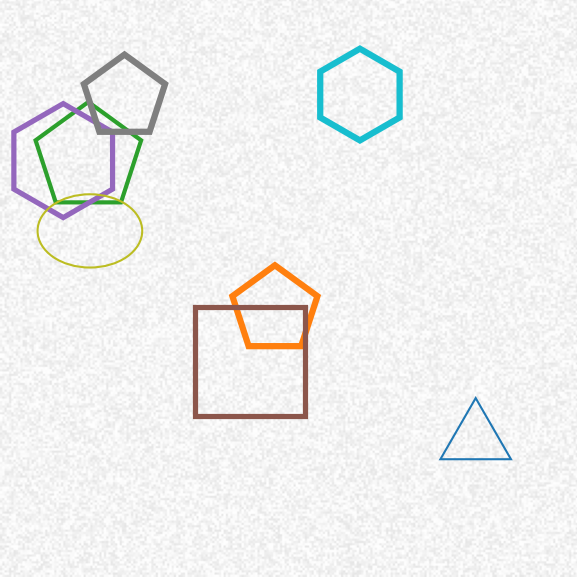[{"shape": "triangle", "thickness": 1, "radius": 0.35, "center": [0.824, 0.239]}, {"shape": "pentagon", "thickness": 3, "radius": 0.39, "center": [0.476, 0.462]}, {"shape": "pentagon", "thickness": 2, "radius": 0.48, "center": [0.153, 0.726]}, {"shape": "hexagon", "thickness": 2.5, "radius": 0.49, "center": [0.109, 0.721]}, {"shape": "square", "thickness": 2.5, "radius": 0.47, "center": [0.433, 0.373]}, {"shape": "pentagon", "thickness": 3, "radius": 0.37, "center": [0.216, 0.831]}, {"shape": "oval", "thickness": 1, "radius": 0.45, "center": [0.156, 0.599]}, {"shape": "hexagon", "thickness": 3, "radius": 0.4, "center": [0.623, 0.835]}]